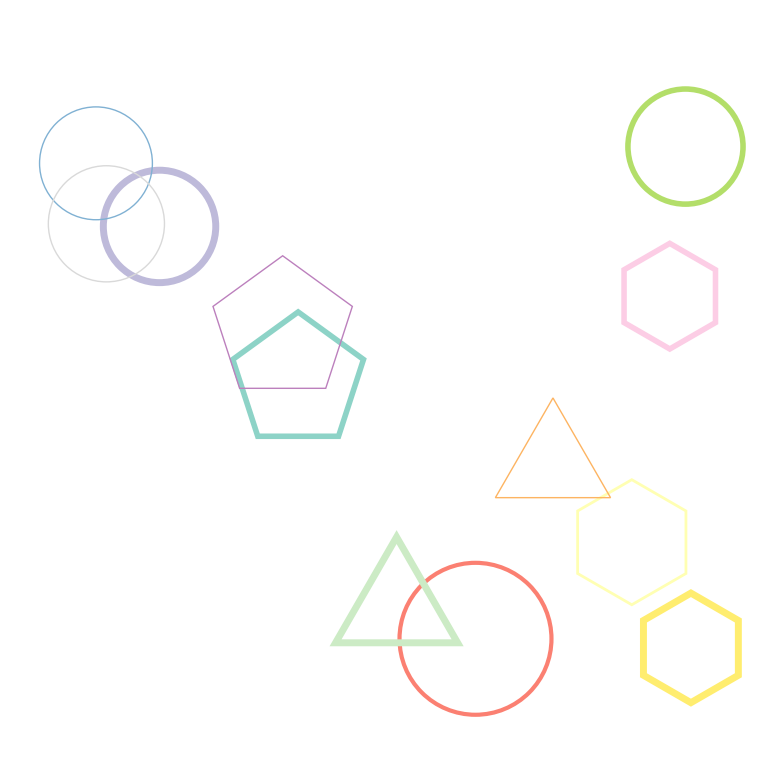[{"shape": "pentagon", "thickness": 2, "radius": 0.45, "center": [0.387, 0.506]}, {"shape": "hexagon", "thickness": 1, "radius": 0.41, "center": [0.821, 0.296]}, {"shape": "circle", "thickness": 2.5, "radius": 0.37, "center": [0.207, 0.706]}, {"shape": "circle", "thickness": 1.5, "radius": 0.49, "center": [0.618, 0.17]}, {"shape": "circle", "thickness": 0.5, "radius": 0.37, "center": [0.125, 0.788]}, {"shape": "triangle", "thickness": 0.5, "radius": 0.43, "center": [0.718, 0.397]}, {"shape": "circle", "thickness": 2, "radius": 0.37, "center": [0.89, 0.81]}, {"shape": "hexagon", "thickness": 2, "radius": 0.34, "center": [0.87, 0.615]}, {"shape": "circle", "thickness": 0.5, "radius": 0.38, "center": [0.138, 0.709]}, {"shape": "pentagon", "thickness": 0.5, "radius": 0.48, "center": [0.367, 0.573]}, {"shape": "triangle", "thickness": 2.5, "radius": 0.46, "center": [0.515, 0.211]}, {"shape": "hexagon", "thickness": 2.5, "radius": 0.36, "center": [0.897, 0.159]}]